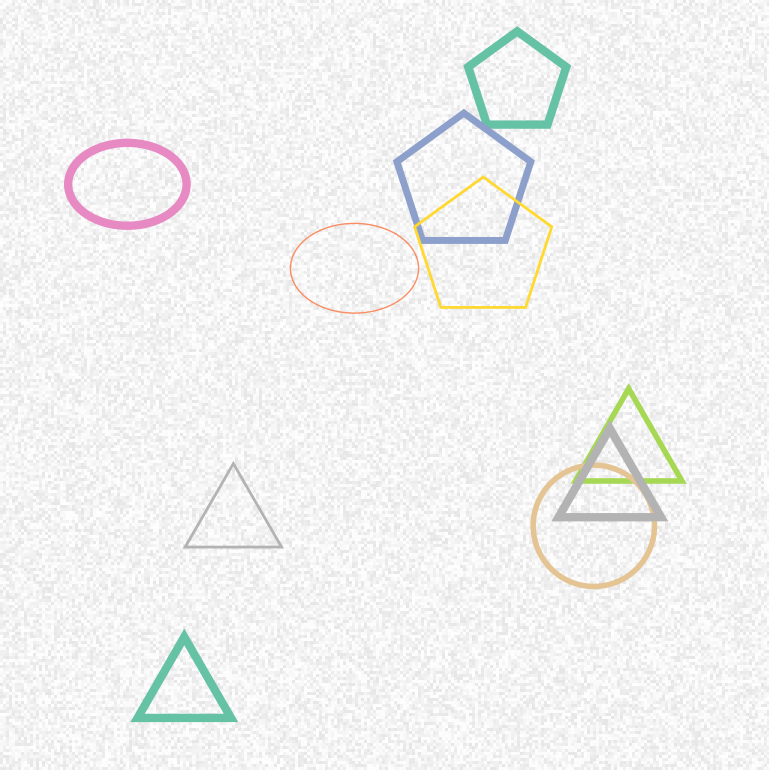[{"shape": "pentagon", "thickness": 3, "radius": 0.33, "center": [0.672, 0.892]}, {"shape": "triangle", "thickness": 3, "radius": 0.35, "center": [0.239, 0.103]}, {"shape": "oval", "thickness": 0.5, "radius": 0.42, "center": [0.46, 0.652]}, {"shape": "pentagon", "thickness": 2.5, "radius": 0.46, "center": [0.602, 0.762]}, {"shape": "oval", "thickness": 3, "radius": 0.38, "center": [0.165, 0.761]}, {"shape": "triangle", "thickness": 2, "radius": 0.4, "center": [0.816, 0.415]}, {"shape": "pentagon", "thickness": 1, "radius": 0.47, "center": [0.628, 0.677]}, {"shape": "circle", "thickness": 2, "radius": 0.39, "center": [0.771, 0.317]}, {"shape": "triangle", "thickness": 3, "radius": 0.38, "center": [0.792, 0.367]}, {"shape": "triangle", "thickness": 1, "radius": 0.36, "center": [0.303, 0.326]}]